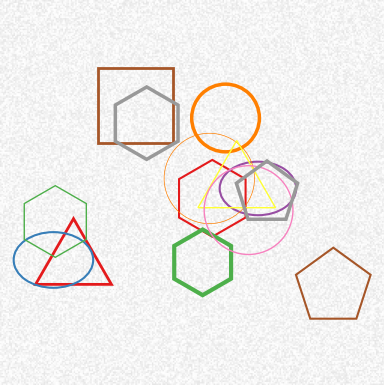[{"shape": "hexagon", "thickness": 1.5, "radius": 0.5, "center": [0.551, 0.485]}, {"shape": "triangle", "thickness": 2, "radius": 0.57, "center": [0.191, 0.318]}, {"shape": "oval", "thickness": 1.5, "radius": 0.52, "center": [0.139, 0.325]}, {"shape": "hexagon", "thickness": 1, "radius": 0.47, "center": [0.144, 0.425]}, {"shape": "hexagon", "thickness": 3, "radius": 0.43, "center": [0.526, 0.319]}, {"shape": "oval", "thickness": 1.5, "radius": 0.5, "center": [0.67, 0.511]}, {"shape": "circle", "thickness": 2.5, "radius": 0.44, "center": [0.586, 0.694]}, {"shape": "circle", "thickness": 0.5, "radius": 0.59, "center": [0.544, 0.536]}, {"shape": "triangle", "thickness": 1, "radius": 0.58, "center": [0.615, 0.519]}, {"shape": "square", "thickness": 2, "radius": 0.48, "center": [0.353, 0.726]}, {"shape": "pentagon", "thickness": 1.5, "radius": 0.51, "center": [0.866, 0.255]}, {"shape": "circle", "thickness": 1, "radius": 0.58, "center": [0.646, 0.454]}, {"shape": "hexagon", "thickness": 2.5, "radius": 0.47, "center": [0.381, 0.68]}, {"shape": "pentagon", "thickness": 2.5, "radius": 0.42, "center": [0.694, 0.498]}]